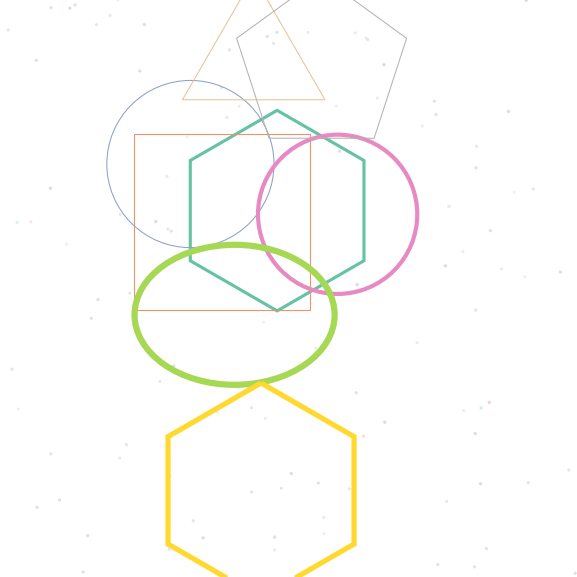[{"shape": "hexagon", "thickness": 1.5, "radius": 0.87, "center": [0.48, 0.634]}, {"shape": "square", "thickness": 0.5, "radius": 0.76, "center": [0.384, 0.615]}, {"shape": "circle", "thickness": 0.5, "radius": 0.72, "center": [0.33, 0.715]}, {"shape": "circle", "thickness": 2, "radius": 0.69, "center": [0.585, 0.628]}, {"shape": "oval", "thickness": 3, "radius": 0.87, "center": [0.406, 0.454]}, {"shape": "hexagon", "thickness": 2.5, "radius": 0.93, "center": [0.452, 0.15]}, {"shape": "triangle", "thickness": 0.5, "radius": 0.71, "center": [0.439, 0.898]}, {"shape": "pentagon", "thickness": 0.5, "radius": 0.77, "center": [0.557, 0.885]}]